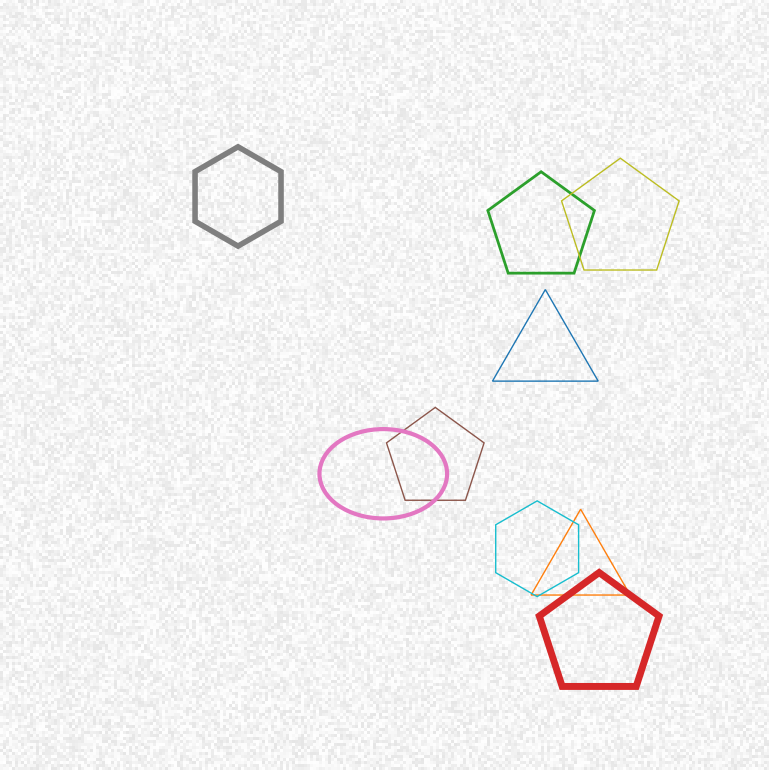[{"shape": "triangle", "thickness": 0.5, "radius": 0.4, "center": [0.708, 0.545]}, {"shape": "triangle", "thickness": 0.5, "radius": 0.37, "center": [0.754, 0.264]}, {"shape": "pentagon", "thickness": 1, "radius": 0.36, "center": [0.703, 0.704]}, {"shape": "pentagon", "thickness": 2.5, "radius": 0.41, "center": [0.778, 0.175]}, {"shape": "pentagon", "thickness": 0.5, "radius": 0.33, "center": [0.565, 0.404]}, {"shape": "oval", "thickness": 1.5, "radius": 0.41, "center": [0.498, 0.385]}, {"shape": "hexagon", "thickness": 2, "radius": 0.32, "center": [0.309, 0.745]}, {"shape": "pentagon", "thickness": 0.5, "radius": 0.4, "center": [0.806, 0.714]}, {"shape": "hexagon", "thickness": 0.5, "radius": 0.31, "center": [0.698, 0.287]}]